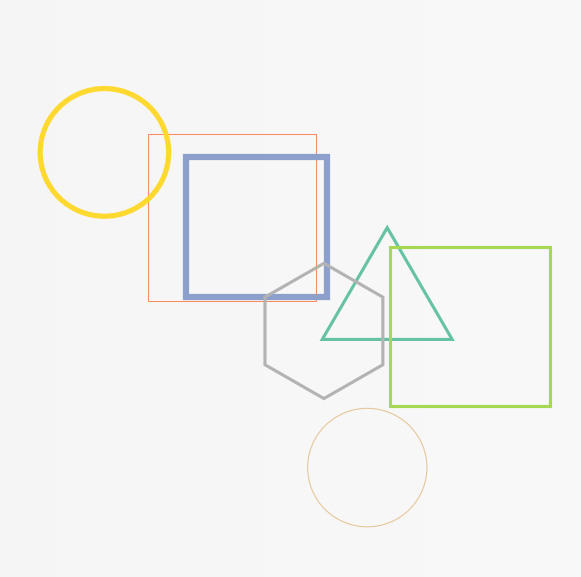[{"shape": "triangle", "thickness": 1.5, "radius": 0.65, "center": [0.666, 0.476]}, {"shape": "square", "thickness": 0.5, "radius": 0.72, "center": [0.4, 0.622]}, {"shape": "square", "thickness": 3, "radius": 0.61, "center": [0.441, 0.606]}, {"shape": "square", "thickness": 1.5, "radius": 0.69, "center": [0.809, 0.434]}, {"shape": "circle", "thickness": 2.5, "radius": 0.55, "center": [0.18, 0.735]}, {"shape": "circle", "thickness": 0.5, "radius": 0.51, "center": [0.632, 0.189]}, {"shape": "hexagon", "thickness": 1.5, "radius": 0.59, "center": [0.557, 0.426]}]